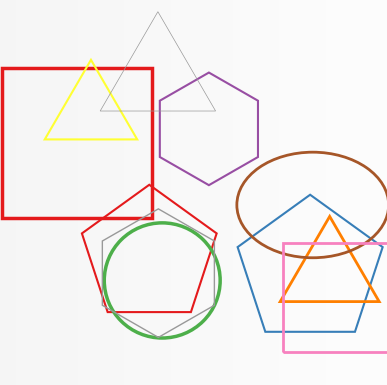[{"shape": "square", "thickness": 2.5, "radius": 0.97, "center": [0.198, 0.628]}, {"shape": "pentagon", "thickness": 1.5, "radius": 0.91, "center": [0.385, 0.337]}, {"shape": "pentagon", "thickness": 1.5, "radius": 0.98, "center": [0.8, 0.297]}, {"shape": "circle", "thickness": 2.5, "radius": 0.75, "center": [0.419, 0.272]}, {"shape": "hexagon", "thickness": 1.5, "radius": 0.73, "center": [0.539, 0.665]}, {"shape": "triangle", "thickness": 2, "radius": 0.74, "center": [0.851, 0.29]}, {"shape": "triangle", "thickness": 1.5, "radius": 0.69, "center": [0.235, 0.707]}, {"shape": "oval", "thickness": 2, "radius": 0.98, "center": [0.807, 0.468]}, {"shape": "square", "thickness": 2, "radius": 0.71, "center": [0.874, 0.228]}, {"shape": "hexagon", "thickness": 1, "radius": 0.83, "center": [0.409, 0.291]}, {"shape": "triangle", "thickness": 0.5, "radius": 0.86, "center": [0.407, 0.798]}]